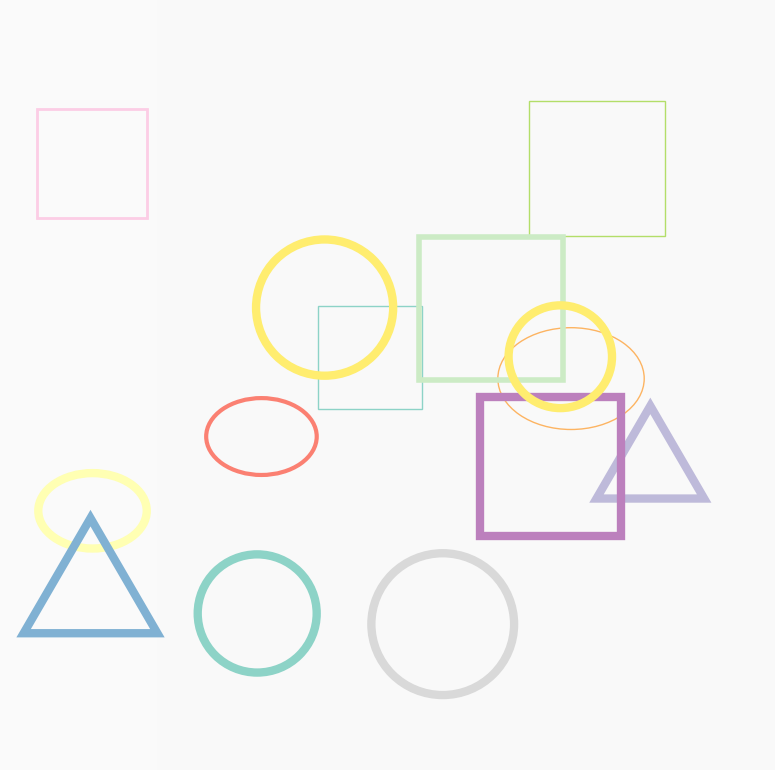[{"shape": "circle", "thickness": 3, "radius": 0.38, "center": [0.332, 0.203]}, {"shape": "square", "thickness": 0.5, "radius": 0.34, "center": [0.477, 0.535]}, {"shape": "oval", "thickness": 3, "radius": 0.35, "center": [0.119, 0.337]}, {"shape": "triangle", "thickness": 3, "radius": 0.4, "center": [0.839, 0.393]}, {"shape": "oval", "thickness": 1.5, "radius": 0.36, "center": [0.337, 0.433]}, {"shape": "triangle", "thickness": 3, "radius": 0.5, "center": [0.117, 0.227]}, {"shape": "oval", "thickness": 0.5, "radius": 0.47, "center": [0.737, 0.508]}, {"shape": "square", "thickness": 0.5, "radius": 0.44, "center": [0.77, 0.781]}, {"shape": "square", "thickness": 1, "radius": 0.35, "center": [0.119, 0.787]}, {"shape": "circle", "thickness": 3, "radius": 0.46, "center": [0.571, 0.189]}, {"shape": "square", "thickness": 3, "radius": 0.45, "center": [0.71, 0.394]}, {"shape": "square", "thickness": 2, "radius": 0.46, "center": [0.634, 0.599]}, {"shape": "circle", "thickness": 3, "radius": 0.44, "center": [0.419, 0.601]}, {"shape": "circle", "thickness": 3, "radius": 0.33, "center": [0.723, 0.537]}]